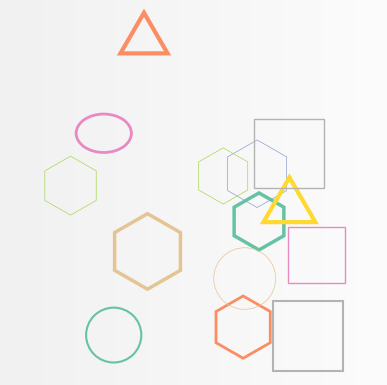[{"shape": "hexagon", "thickness": 2.5, "radius": 0.37, "center": [0.668, 0.425]}, {"shape": "circle", "thickness": 1.5, "radius": 0.36, "center": [0.293, 0.13]}, {"shape": "hexagon", "thickness": 2, "radius": 0.4, "center": [0.627, 0.15]}, {"shape": "triangle", "thickness": 3, "radius": 0.35, "center": [0.372, 0.896]}, {"shape": "hexagon", "thickness": 0.5, "radius": 0.44, "center": [0.664, 0.549]}, {"shape": "oval", "thickness": 2, "radius": 0.36, "center": [0.268, 0.654]}, {"shape": "square", "thickness": 1, "radius": 0.37, "center": [0.817, 0.338]}, {"shape": "hexagon", "thickness": 0.5, "radius": 0.38, "center": [0.182, 0.518]}, {"shape": "hexagon", "thickness": 0.5, "radius": 0.37, "center": [0.576, 0.543]}, {"shape": "triangle", "thickness": 3, "radius": 0.39, "center": [0.747, 0.462]}, {"shape": "circle", "thickness": 0.5, "radius": 0.4, "center": [0.632, 0.277]}, {"shape": "hexagon", "thickness": 2.5, "radius": 0.49, "center": [0.381, 0.347]}, {"shape": "square", "thickness": 1, "radius": 0.45, "center": [0.746, 0.6]}, {"shape": "square", "thickness": 1.5, "radius": 0.45, "center": [0.794, 0.128]}]